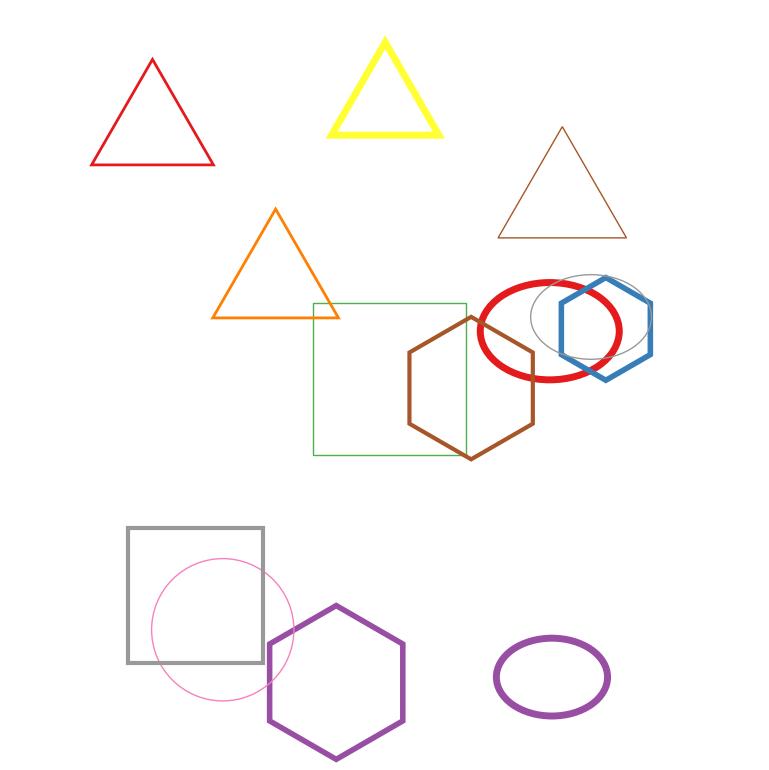[{"shape": "triangle", "thickness": 1, "radius": 0.46, "center": [0.198, 0.832]}, {"shape": "oval", "thickness": 2.5, "radius": 0.45, "center": [0.714, 0.57]}, {"shape": "hexagon", "thickness": 2, "radius": 0.33, "center": [0.787, 0.573]}, {"shape": "square", "thickness": 0.5, "radius": 0.49, "center": [0.506, 0.508]}, {"shape": "oval", "thickness": 2.5, "radius": 0.36, "center": [0.717, 0.121]}, {"shape": "hexagon", "thickness": 2, "radius": 0.5, "center": [0.437, 0.114]}, {"shape": "triangle", "thickness": 1, "radius": 0.47, "center": [0.358, 0.634]}, {"shape": "triangle", "thickness": 2.5, "radius": 0.4, "center": [0.5, 0.865]}, {"shape": "triangle", "thickness": 0.5, "radius": 0.48, "center": [0.73, 0.739]}, {"shape": "hexagon", "thickness": 1.5, "radius": 0.46, "center": [0.612, 0.496]}, {"shape": "circle", "thickness": 0.5, "radius": 0.46, "center": [0.289, 0.182]}, {"shape": "square", "thickness": 1.5, "radius": 0.44, "center": [0.254, 0.226]}, {"shape": "oval", "thickness": 0.5, "radius": 0.39, "center": [0.768, 0.588]}]